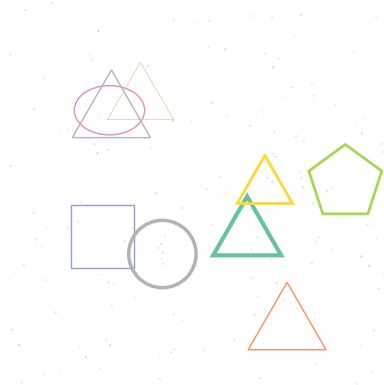[{"shape": "triangle", "thickness": 3, "radius": 0.51, "center": [0.642, 0.388]}, {"shape": "triangle", "thickness": 1, "radius": 0.58, "center": [0.746, 0.15]}, {"shape": "square", "thickness": 1, "radius": 0.41, "center": [0.267, 0.386]}, {"shape": "oval", "thickness": 1, "radius": 0.46, "center": [0.284, 0.714]}, {"shape": "pentagon", "thickness": 2, "radius": 0.5, "center": [0.897, 0.525]}, {"shape": "triangle", "thickness": 2, "radius": 0.42, "center": [0.688, 0.513]}, {"shape": "triangle", "thickness": 0.5, "radius": 0.5, "center": [0.365, 0.739]}, {"shape": "triangle", "thickness": 1, "radius": 0.59, "center": [0.289, 0.701]}, {"shape": "circle", "thickness": 2.5, "radius": 0.44, "center": [0.422, 0.34]}]